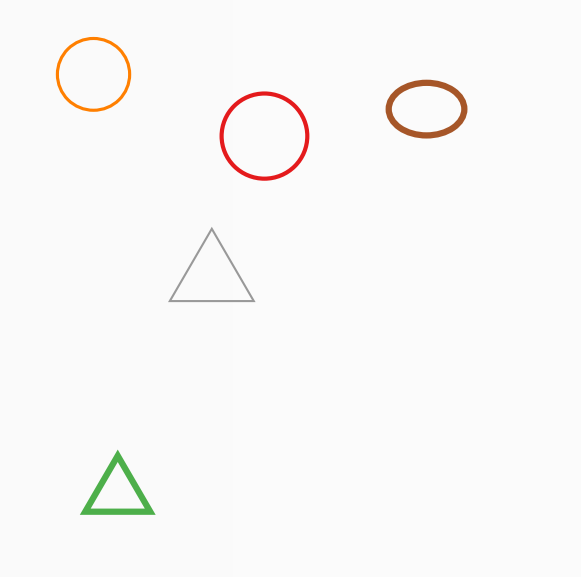[{"shape": "circle", "thickness": 2, "radius": 0.37, "center": [0.455, 0.763]}, {"shape": "triangle", "thickness": 3, "radius": 0.32, "center": [0.203, 0.145]}, {"shape": "circle", "thickness": 1.5, "radius": 0.31, "center": [0.161, 0.87]}, {"shape": "oval", "thickness": 3, "radius": 0.33, "center": [0.734, 0.81]}, {"shape": "triangle", "thickness": 1, "radius": 0.42, "center": [0.364, 0.519]}]